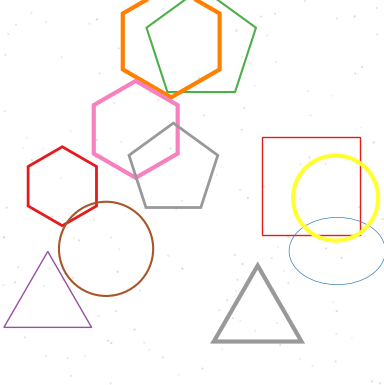[{"shape": "hexagon", "thickness": 2, "radius": 0.51, "center": [0.162, 0.516]}, {"shape": "square", "thickness": 1, "radius": 0.64, "center": [0.808, 0.517]}, {"shape": "oval", "thickness": 0.5, "radius": 0.62, "center": [0.876, 0.348]}, {"shape": "pentagon", "thickness": 1.5, "radius": 0.75, "center": [0.523, 0.882]}, {"shape": "triangle", "thickness": 1, "radius": 0.66, "center": [0.124, 0.215]}, {"shape": "hexagon", "thickness": 3, "radius": 0.73, "center": [0.445, 0.892]}, {"shape": "circle", "thickness": 3, "radius": 0.55, "center": [0.872, 0.486]}, {"shape": "circle", "thickness": 1.5, "radius": 0.61, "center": [0.276, 0.354]}, {"shape": "hexagon", "thickness": 3, "radius": 0.63, "center": [0.352, 0.664]}, {"shape": "triangle", "thickness": 3, "radius": 0.66, "center": [0.669, 0.179]}, {"shape": "pentagon", "thickness": 2, "radius": 0.61, "center": [0.45, 0.559]}]